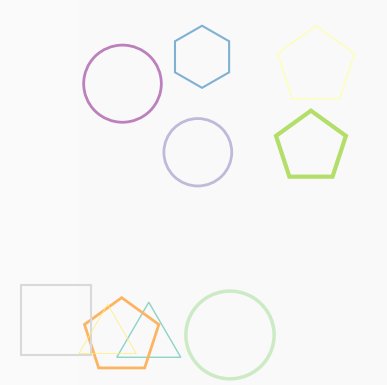[{"shape": "triangle", "thickness": 1, "radius": 0.48, "center": [0.384, 0.12]}, {"shape": "pentagon", "thickness": 1, "radius": 0.52, "center": [0.815, 0.828]}, {"shape": "circle", "thickness": 2, "radius": 0.44, "center": [0.51, 0.604]}, {"shape": "hexagon", "thickness": 1.5, "radius": 0.4, "center": [0.521, 0.852]}, {"shape": "pentagon", "thickness": 2, "radius": 0.5, "center": [0.314, 0.126]}, {"shape": "pentagon", "thickness": 3, "radius": 0.47, "center": [0.802, 0.618]}, {"shape": "square", "thickness": 1.5, "radius": 0.45, "center": [0.144, 0.169]}, {"shape": "circle", "thickness": 2, "radius": 0.5, "center": [0.316, 0.783]}, {"shape": "circle", "thickness": 2.5, "radius": 0.57, "center": [0.594, 0.13]}, {"shape": "triangle", "thickness": 0.5, "radius": 0.43, "center": [0.278, 0.125]}]